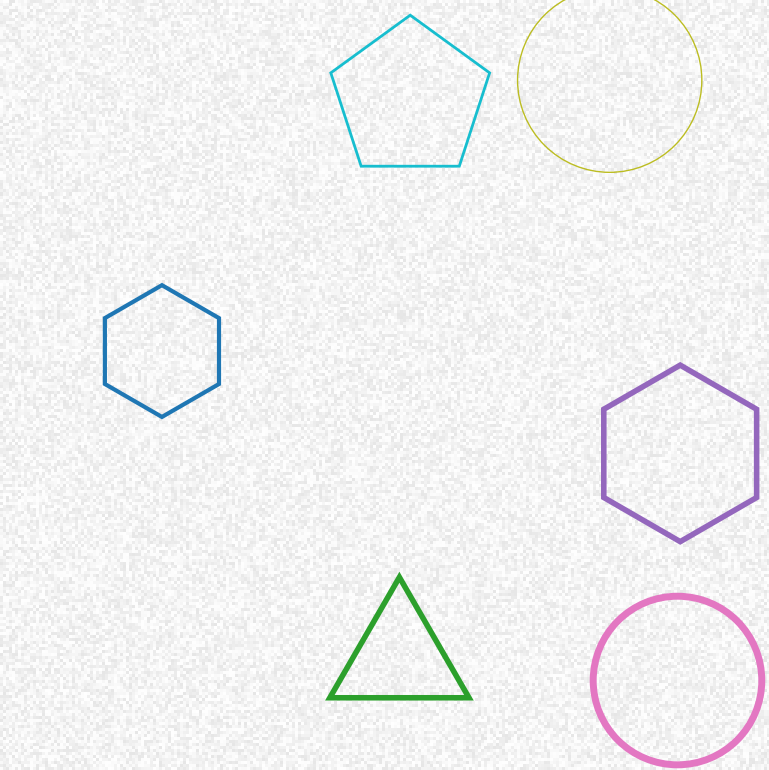[{"shape": "hexagon", "thickness": 1.5, "radius": 0.43, "center": [0.21, 0.544]}, {"shape": "triangle", "thickness": 2, "radius": 0.52, "center": [0.519, 0.146]}, {"shape": "hexagon", "thickness": 2, "radius": 0.57, "center": [0.883, 0.411]}, {"shape": "circle", "thickness": 2.5, "radius": 0.55, "center": [0.88, 0.116]}, {"shape": "circle", "thickness": 0.5, "radius": 0.6, "center": [0.792, 0.896]}, {"shape": "pentagon", "thickness": 1, "radius": 0.54, "center": [0.533, 0.872]}]